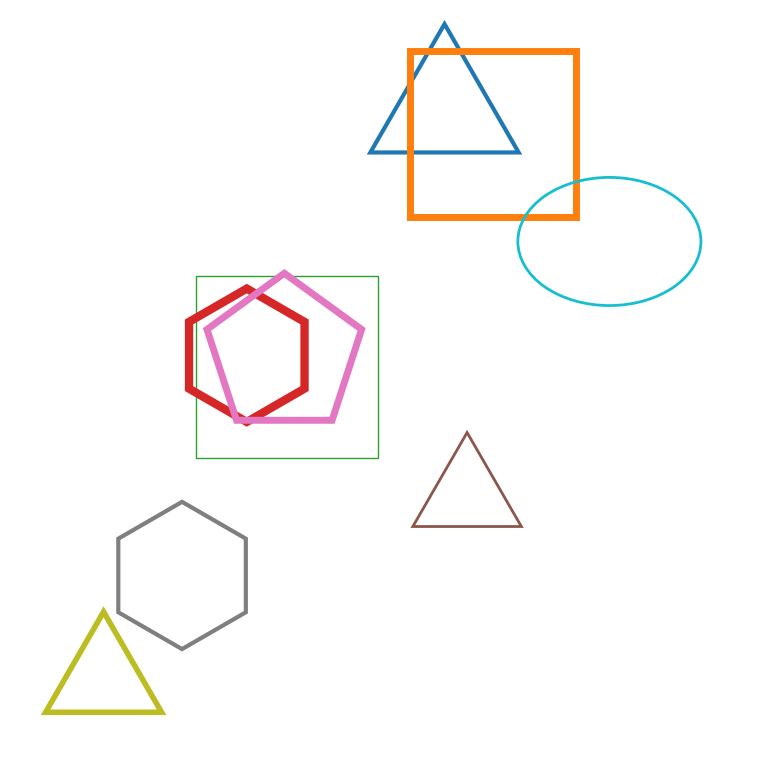[{"shape": "triangle", "thickness": 1.5, "radius": 0.56, "center": [0.577, 0.858]}, {"shape": "square", "thickness": 2.5, "radius": 0.54, "center": [0.64, 0.826]}, {"shape": "square", "thickness": 0.5, "radius": 0.59, "center": [0.373, 0.523]}, {"shape": "hexagon", "thickness": 3, "radius": 0.43, "center": [0.32, 0.539]}, {"shape": "triangle", "thickness": 1, "radius": 0.41, "center": [0.607, 0.357]}, {"shape": "pentagon", "thickness": 2.5, "radius": 0.53, "center": [0.369, 0.54]}, {"shape": "hexagon", "thickness": 1.5, "radius": 0.48, "center": [0.236, 0.253]}, {"shape": "triangle", "thickness": 2, "radius": 0.43, "center": [0.135, 0.118]}, {"shape": "oval", "thickness": 1, "radius": 0.59, "center": [0.791, 0.686]}]